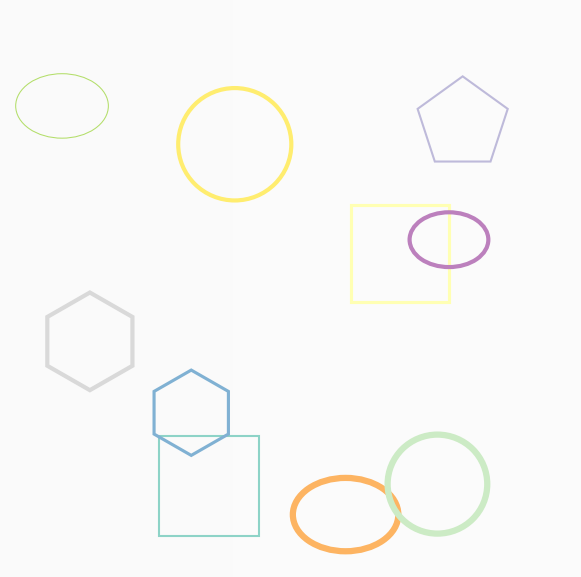[{"shape": "square", "thickness": 1, "radius": 0.43, "center": [0.359, 0.158]}, {"shape": "square", "thickness": 1.5, "radius": 0.42, "center": [0.689, 0.56]}, {"shape": "pentagon", "thickness": 1, "radius": 0.41, "center": [0.796, 0.785]}, {"shape": "hexagon", "thickness": 1.5, "radius": 0.37, "center": [0.329, 0.284]}, {"shape": "oval", "thickness": 3, "radius": 0.45, "center": [0.595, 0.108]}, {"shape": "oval", "thickness": 0.5, "radius": 0.4, "center": [0.107, 0.816]}, {"shape": "hexagon", "thickness": 2, "radius": 0.42, "center": [0.155, 0.408]}, {"shape": "oval", "thickness": 2, "radius": 0.34, "center": [0.772, 0.584]}, {"shape": "circle", "thickness": 3, "radius": 0.43, "center": [0.753, 0.161]}, {"shape": "circle", "thickness": 2, "radius": 0.49, "center": [0.404, 0.749]}]